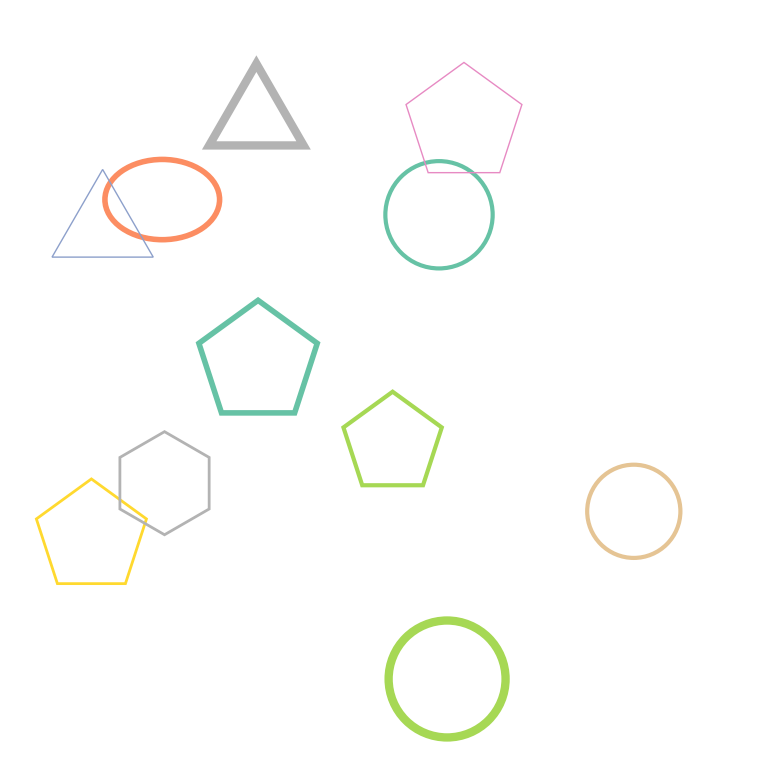[{"shape": "circle", "thickness": 1.5, "radius": 0.35, "center": [0.57, 0.721]}, {"shape": "pentagon", "thickness": 2, "radius": 0.4, "center": [0.335, 0.529]}, {"shape": "oval", "thickness": 2, "radius": 0.37, "center": [0.211, 0.741]}, {"shape": "triangle", "thickness": 0.5, "radius": 0.38, "center": [0.133, 0.704]}, {"shape": "pentagon", "thickness": 0.5, "radius": 0.4, "center": [0.603, 0.84]}, {"shape": "pentagon", "thickness": 1.5, "radius": 0.34, "center": [0.51, 0.424]}, {"shape": "circle", "thickness": 3, "radius": 0.38, "center": [0.581, 0.118]}, {"shape": "pentagon", "thickness": 1, "radius": 0.38, "center": [0.119, 0.303]}, {"shape": "circle", "thickness": 1.5, "radius": 0.3, "center": [0.823, 0.336]}, {"shape": "triangle", "thickness": 3, "radius": 0.35, "center": [0.333, 0.847]}, {"shape": "hexagon", "thickness": 1, "radius": 0.33, "center": [0.214, 0.372]}]